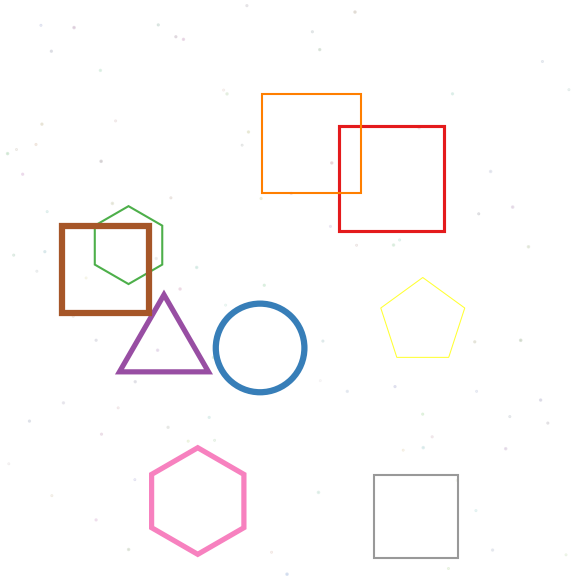[{"shape": "square", "thickness": 1.5, "radius": 0.45, "center": [0.677, 0.69]}, {"shape": "circle", "thickness": 3, "radius": 0.38, "center": [0.45, 0.397]}, {"shape": "hexagon", "thickness": 1, "radius": 0.34, "center": [0.223, 0.575]}, {"shape": "triangle", "thickness": 2.5, "radius": 0.44, "center": [0.284, 0.4]}, {"shape": "square", "thickness": 1, "radius": 0.43, "center": [0.539, 0.75]}, {"shape": "pentagon", "thickness": 0.5, "radius": 0.38, "center": [0.732, 0.442]}, {"shape": "square", "thickness": 3, "radius": 0.37, "center": [0.183, 0.532]}, {"shape": "hexagon", "thickness": 2.5, "radius": 0.46, "center": [0.342, 0.132]}, {"shape": "square", "thickness": 1, "radius": 0.36, "center": [0.72, 0.105]}]